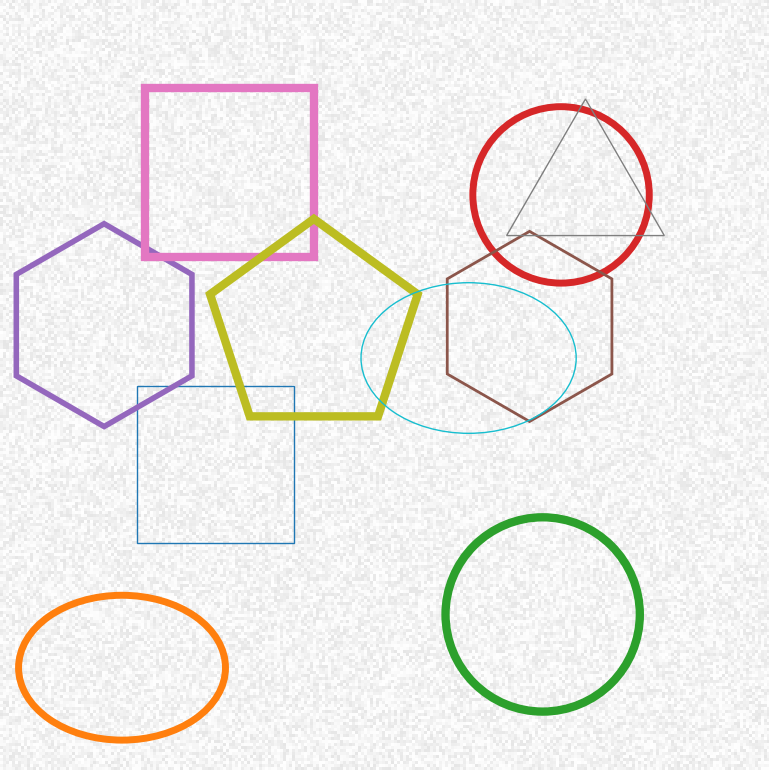[{"shape": "square", "thickness": 0.5, "radius": 0.51, "center": [0.28, 0.397]}, {"shape": "oval", "thickness": 2.5, "radius": 0.67, "center": [0.158, 0.133]}, {"shape": "circle", "thickness": 3, "radius": 0.63, "center": [0.705, 0.202]}, {"shape": "circle", "thickness": 2.5, "radius": 0.57, "center": [0.729, 0.747]}, {"shape": "hexagon", "thickness": 2, "radius": 0.66, "center": [0.135, 0.578]}, {"shape": "hexagon", "thickness": 1, "radius": 0.62, "center": [0.688, 0.576]}, {"shape": "square", "thickness": 3, "radius": 0.55, "center": [0.297, 0.776]}, {"shape": "triangle", "thickness": 0.5, "radius": 0.59, "center": [0.76, 0.753]}, {"shape": "pentagon", "thickness": 3, "radius": 0.71, "center": [0.408, 0.574]}, {"shape": "oval", "thickness": 0.5, "radius": 0.7, "center": [0.609, 0.535]}]